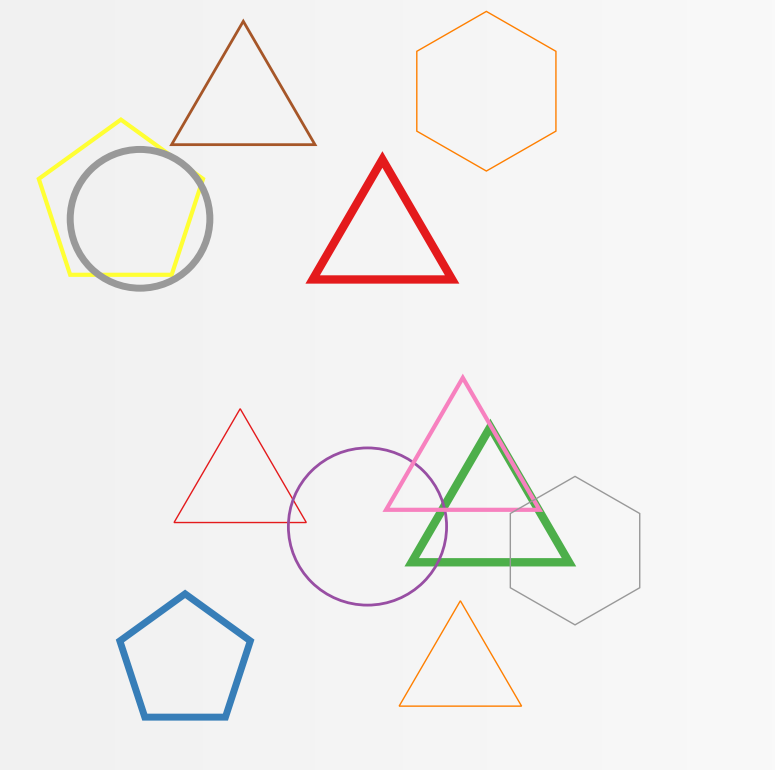[{"shape": "triangle", "thickness": 0.5, "radius": 0.49, "center": [0.31, 0.371]}, {"shape": "triangle", "thickness": 3, "radius": 0.52, "center": [0.493, 0.689]}, {"shape": "pentagon", "thickness": 2.5, "radius": 0.44, "center": [0.239, 0.14]}, {"shape": "triangle", "thickness": 3, "radius": 0.59, "center": [0.633, 0.328]}, {"shape": "circle", "thickness": 1, "radius": 0.51, "center": [0.474, 0.316]}, {"shape": "hexagon", "thickness": 0.5, "radius": 0.52, "center": [0.628, 0.882]}, {"shape": "triangle", "thickness": 0.5, "radius": 0.46, "center": [0.594, 0.129]}, {"shape": "pentagon", "thickness": 1.5, "radius": 0.56, "center": [0.156, 0.733]}, {"shape": "triangle", "thickness": 1, "radius": 0.53, "center": [0.314, 0.866]}, {"shape": "triangle", "thickness": 1.5, "radius": 0.57, "center": [0.597, 0.395]}, {"shape": "hexagon", "thickness": 0.5, "radius": 0.48, "center": [0.742, 0.285]}, {"shape": "circle", "thickness": 2.5, "radius": 0.45, "center": [0.181, 0.716]}]